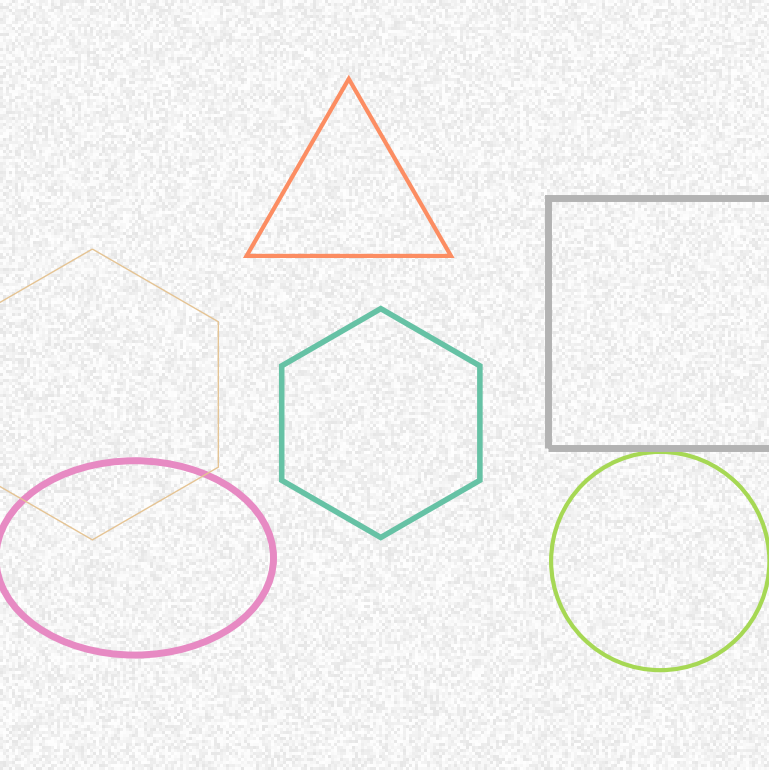[{"shape": "hexagon", "thickness": 2, "radius": 0.74, "center": [0.495, 0.451]}, {"shape": "triangle", "thickness": 1.5, "radius": 0.77, "center": [0.453, 0.744]}, {"shape": "oval", "thickness": 2.5, "radius": 0.9, "center": [0.175, 0.275]}, {"shape": "circle", "thickness": 1.5, "radius": 0.71, "center": [0.857, 0.271]}, {"shape": "hexagon", "thickness": 0.5, "radius": 0.94, "center": [0.12, 0.488]}, {"shape": "square", "thickness": 2.5, "radius": 0.81, "center": [0.875, 0.581]}]